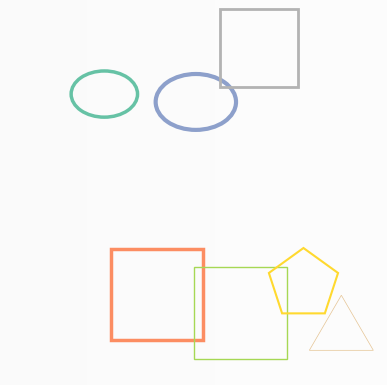[{"shape": "oval", "thickness": 2.5, "radius": 0.43, "center": [0.269, 0.756]}, {"shape": "square", "thickness": 2.5, "radius": 0.59, "center": [0.405, 0.235]}, {"shape": "oval", "thickness": 3, "radius": 0.52, "center": [0.505, 0.735]}, {"shape": "square", "thickness": 1, "radius": 0.6, "center": [0.62, 0.187]}, {"shape": "pentagon", "thickness": 1.5, "radius": 0.47, "center": [0.783, 0.262]}, {"shape": "triangle", "thickness": 0.5, "radius": 0.48, "center": [0.881, 0.138]}, {"shape": "square", "thickness": 2, "radius": 0.5, "center": [0.669, 0.875]}]